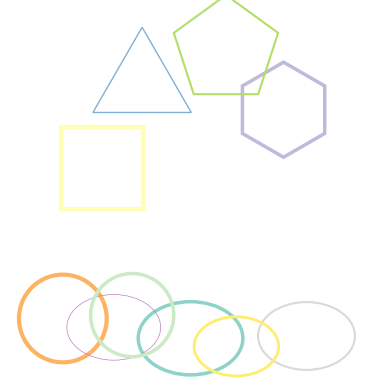[{"shape": "oval", "thickness": 2.5, "radius": 0.68, "center": [0.495, 0.121]}, {"shape": "square", "thickness": 3, "radius": 0.53, "center": [0.265, 0.563]}, {"shape": "hexagon", "thickness": 2.5, "radius": 0.62, "center": [0.737, 0.715]}, {"shape": "triangle", "thickness": 1, "radius": 0.74, "center": [0.369, 0.782]}, {"shape": "circle", "thickness": 3, "radius": 0.57, "center": [0.163, 0.173]}, {"shape": "pentagon", "thickness": 1.5, "radius": 0.71, "center": [0.587, 0.871]}, {"shape": "oval", "thickness": 1.5, "radius": 0.63, "center": [0.796, 0.127]}, {"shape": "oval", "thickness": 0.5, "radius": 0.61, "center": [0.295, 0.15]}, {"shape": "circle", "thickness": 2.5, "radius": 0.54, "center": [0.343, 0.182]}, {"shape": "oval", "thickness": 2, "radius": 0.55, "center": [0.614, 0.1]}]